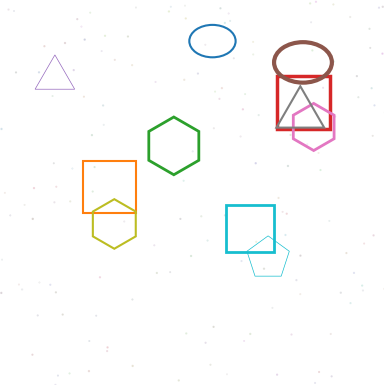[{"shape": "oval", "thickness": 1.5, "radius": 0.3, "center": [0.552, 0.893]}, {"shape": "square", "thickness": 1.5, "radius": 0.34, "center": [0.284, 0.515]}, {"shape": "hexagon", "thickness": 2, "radius": 0.37, "center": [0.451, 0.621]}, {"shape": "square", "thickness": 2.5, "radius": 0.35, "center": [0.787, 0.733]}, {"shape": "triangle", "thickness": 0.5, "radius": 0.3, "center": [0.143, 0.798]}, {"shape": "oval", "thickness": 3, "radius": 0.38, "center": [0.787, 0.838]}, {"shape": "hexagon", "thickness": 2, "radius": 0.31, "center": [0.815, 0.67]}, {"shape": "triangle", "thickness": 1.5, "radius": 0.36, "center": [0.78, 0.704]}, {"shape": "hexagon", "thickness": 1.5, "radius": 0.32, "center": [0.297, 0.418]}, {"shape": "pentagon", "thickness": 0.5, "radius": 0.29, "center": [0.696, 0.33]}, {"shape": "square", "thickness": 2, "radius": 0.31, "center": [0.65, 0.407]}]